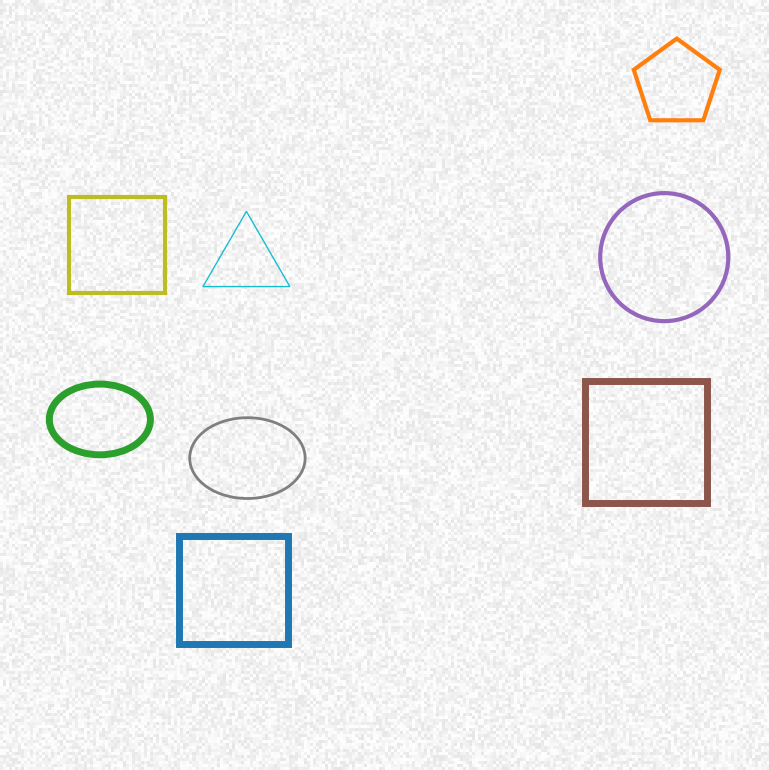[{"shape": "square", "thickness": 2.5, "radius": 0.35, "center": [0.303, 0.234]}, {"shape": "pentagon", "thickness": 1.5, "radius": 0.29, "center": [0.879, 0.891]}, {"shape": "oval", "thickness": 2.5, "radius": 0.33, "center": [0.13, 0.455]}, {"shape": "circle", "thickness": 1.5, "radius": 0.42, "center": [0.863, 0.666]}, {"shape": "square", "thickness": 2.5, "radius": 0.4, "center": [0.839, 0.426]}, {"shape": "oval", "thickness": 1, "radius": 0.37, "center": [0.321, 0.405]}, {"shape": "square", "thickness": 1.5, "radius": 0.31, "center": [0.152, 0.682]}, {"shape": "triangle", "thickness": 0.5, "radius": 0.33, "center": [0.32, 0.66]}]